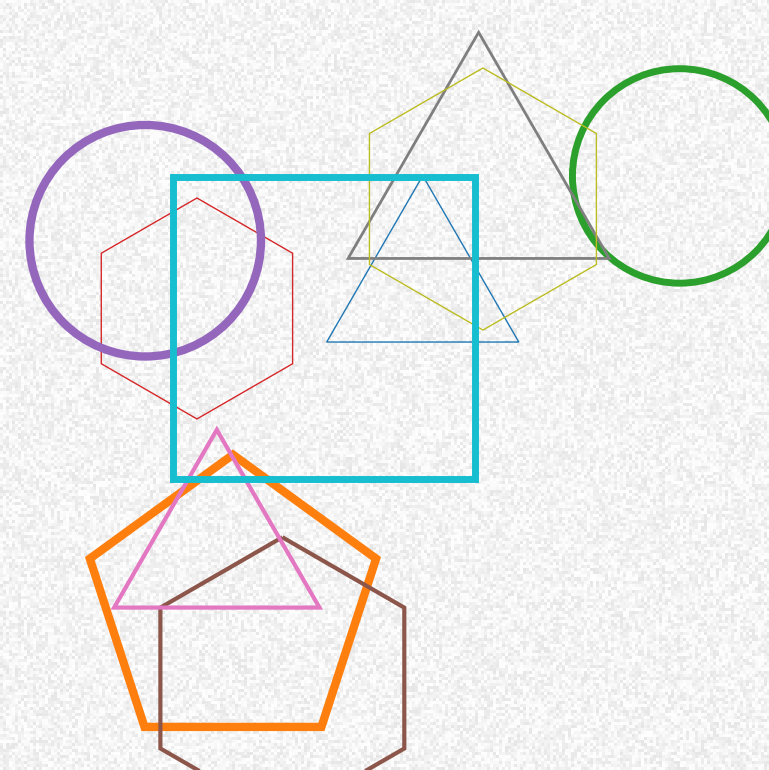[{"shape": "triangle", "thickness": 0.5, "radius": 0.72, "center": [0.549, 0.628]}, {"shape": "pentagon", "thickness": 3, "radius": 0.98, "center": [0.303, 0.214]}, {"shape": "circle", "thickness": 2.5, "radius": 0.7, "center": [0.883, 0.772]}, {"shape": "hexagon", "thickness": 0.5, "radius": 0.72, "center": [0.256, 0.599]}, {"shape": "circle", "thickness": 3, "radius": 0.75, "center": [0.189, 0.687]}, {"shape": "hexagon", "thickness": 1.5, "radius": 0.91, "center": [0.367, 0.119]}, {"shape": "triangle", "thickness": 1.5, "radius": 0.77, "center": [0.282, 0.288]}, {"shape": "triangle", "thickness": 1, "radius": 0.98, "center": [0.622, 0.762]}, {"shape": "hexagon", "thickness": 0.5, "radius": 0.85, "center": [0.627, 0.742]}, {"shape": "square", "thickness": 2.5, "radius": 0.98, "center": [0.421, 0.574]}]